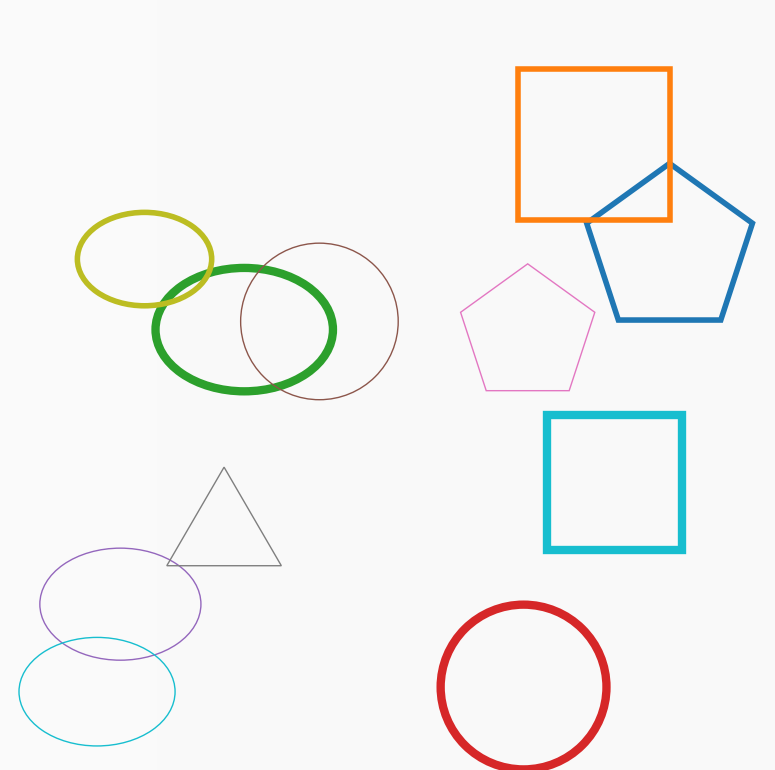[{"shape": "pentagon", "thickness": 2, "radius": 0.56, "center": [0.864, 0.675]}, {"shape": "square", "thickness": 2, "radius": 0.49, "center": [0.767, 0.812]}, {"shape": "oval", "thickness": 3, "radius": 0.57, "center": [0.315, 0.572]}, {"shape": "circle", "thickness": 3, "radius": 0.53, "center": [0.676, 0.108]}, {"shape": "oval", "thickness": 0.5, "radius": 0.52, "center": [0.155, 0.215]}, {"shape": "circle", "thickness": 0.5, "radius": 0.51, "center": [0.412, 0.583]}, {"shape": "pentagon", "thickness": 0.5, "radius": 0.46, "center": [0.681, 0.566]}, {"shape": "triangle", "thickness": 0.5, "radius": 0.43, "center": [0.289, 0.308]}, {"shape": "oval", "thickness": 2, "radius": 0.43, "center": [0.186, 0.664]}, {"shape": "oval", "thickness": 0.5, "radius": 0.5, "center": [0.125, 0.102]}, {"shape": "square", "thickness": 3, "radius": 0.44, "center": [0.793, 0.373]}]